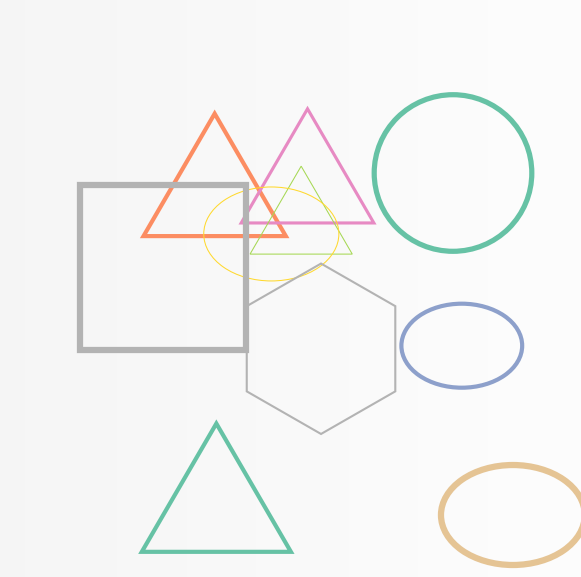[{"shape": "circle", "thickness": 2.5, "radius": 0.68, "center": [0.779, 0.7]}, {"shape": "triangle", "thickness": 2, "radius": 0.74, "center": [0.372, 0.118]}, {"shape": "triangle", "thickness": 2, "radius": 0.71, "center": [0.369, 0.661]}, {"shape": "oval", "thickness": 2, "radius": 0.52, "center": [0.794, 0.401]}, {"shape": "triangle", "thickness": 1.5, "radius": 0.66, "center": [0.529, 0.679]}, {"shape": "triangle", "thickness": 0.5, "radius": 0.51, "center": [0.518, 0.61]}, {"shape": "oval", "thickness": 0.5, "radius": 0.58, "center": [0.467, 0.594]}, {"shape": "oval", "thickness": 3, "radius": 0.62, "center": [0.882, 0.107]}, {"shape": "hexagon", "thickness": 1, "radius": 0.74, "center": [0.552, 0.395]}, {"shape": "square", "thickness": 3, "radius": 0.71, "center": [0.281, 0.536]}]